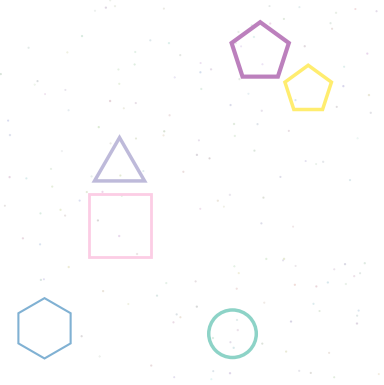[{"shape": "circle", "thickness": 2.5, "radius": 0.31, "center": [0.604, 0.133]}, {"shape": "triangle", "thickness": 2.5, "radius": 0.38, "center": [0.311, 0.568]}, {"shape": "hexagon", "thickness": 1.5, "radius": 0.39, "center": [0.116, 0.147]}, {"shape": "square", "thickness": 2, "radius": 0.41, "center": [0.312, 0.415]}, {"shape": "pentagon", "thickness": 3, "radius": 0.39, "center": [0.676, 0.864]}, {"shape": "pentagon", "thickness": 2.5, "radius": 0.32, "center": [0.8, 0.767]}]